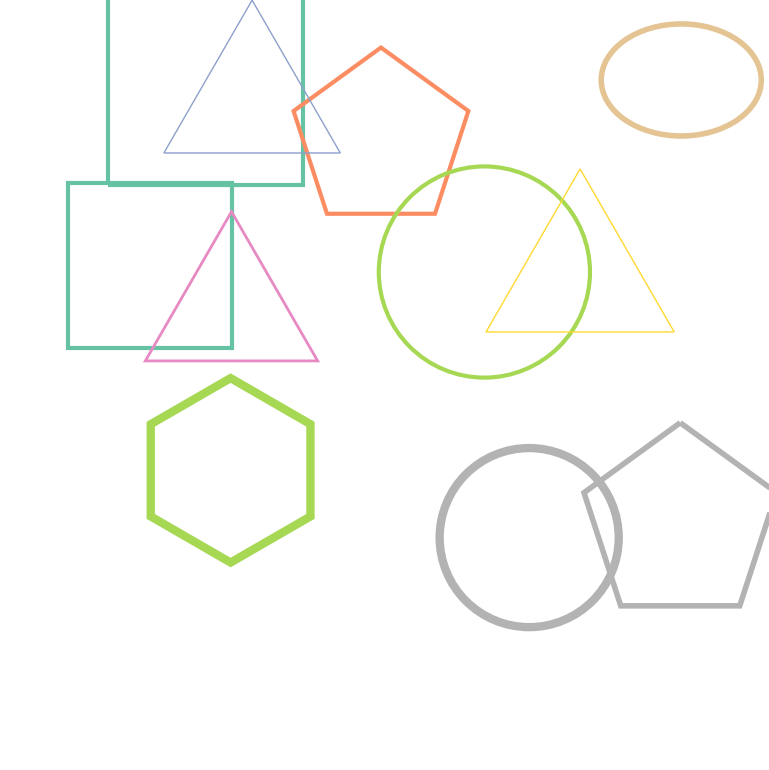[{"shape": "square", "thickness": 1.5, "radius": 0.53, "center": [0.195, 0.655]}, {"shape": "square", "thickness": 1.5, "radius": 0.64, "center": [0.267, 0.887]}, {"shape": "pentagon", "thickness": 1.5, "radius": 0.6, "center": [0.495, 0.819]}, {"shape": "triangle", "thickness": 0.5, "radius": 0.66, "center": [0.327, 0.867]}, {"shape": "triangle", "thickness": 1, "radius": 0.65, "center": [0.301, 0.596]}, {"shape": "circle", "thickness": 1.5, "radius": 0.69, "center": [0.629, 0.647]}, {"shape": "hexagon", "thickness": 3, "radius": 0.6, "center": [0.299, 0.389]}, {"shape": "triangle", "thickness": 0.5, "radius": 0.71, "center": [0.753, 0.639]}, {"shape": "oval", "thickness": 2, "radius": 0.52, "center": [0.885, 0.896]}, {"shape": "pentagon", "thickness": 2, "radius": 0.66, "center": [0.883, 0.32]}, {"shape": "circle", "thickness": 3, "radius": 0.58, "center": [0.687, 0.302]}]